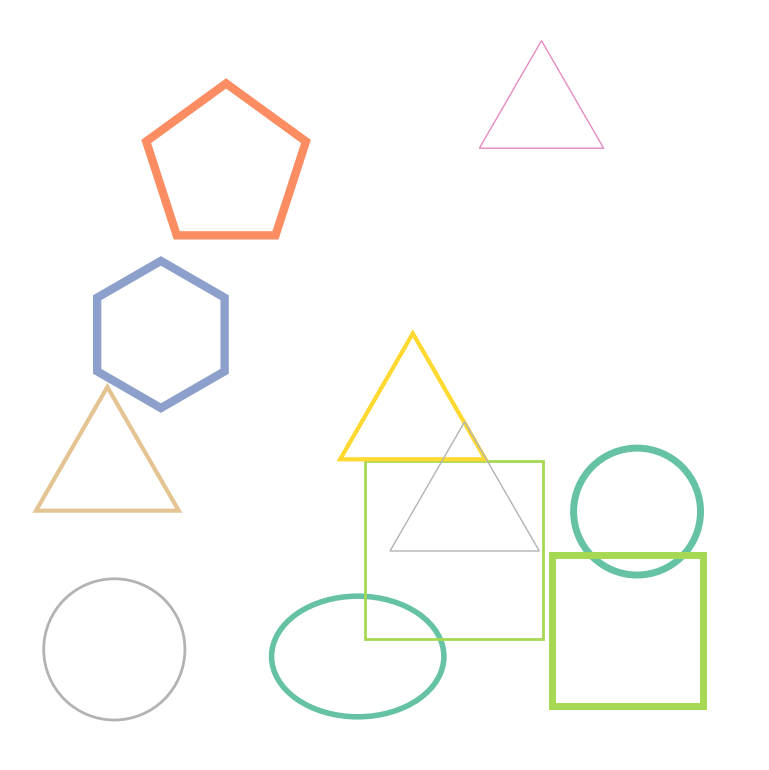[{"shape": "oval", "thickness": 2, "radius": 0.56, "center": [0.465, 0.147]}, {"shape": "circle", "thickness": 2.5, "radius": 0.41, "center": [0.827, 0.336]}, {"shape": "pentagon", "thickness": 3, "radius": 0.55, "center": [0.294, 0.783]}, {"shape": "hexagon", "thickness": 3, "radius": 0.48, "center": [0.209, 0.566]}, {"shape": "triangle", "thickness": 0.5, "radius": 0.47, "center": [0.703, 0.854]}, {"shape": "square", "thickness": 2.5, "radius": 0.49, "center": [0.815, 0.182]}, {"shape": "square", "thickness": 1, "radius": 0.58, "center": [0.59, 0.286]}, {"shape": "triangle", "thickness": 1.5, "radius": 0.54, "center": [0.536, 0.458]}, {"shape": "triangle", "thickness": 1.5, "radius": 0.54, "center": [0.139, 0.39]}, {"shape": "circle", "thickness": 1, "radius": 0.46, "center": [0.148, 0.157]}, {"shape": "triangle", "thickness": 0.5, "radius": 0.56, "center": [0.603, 0.34]}]